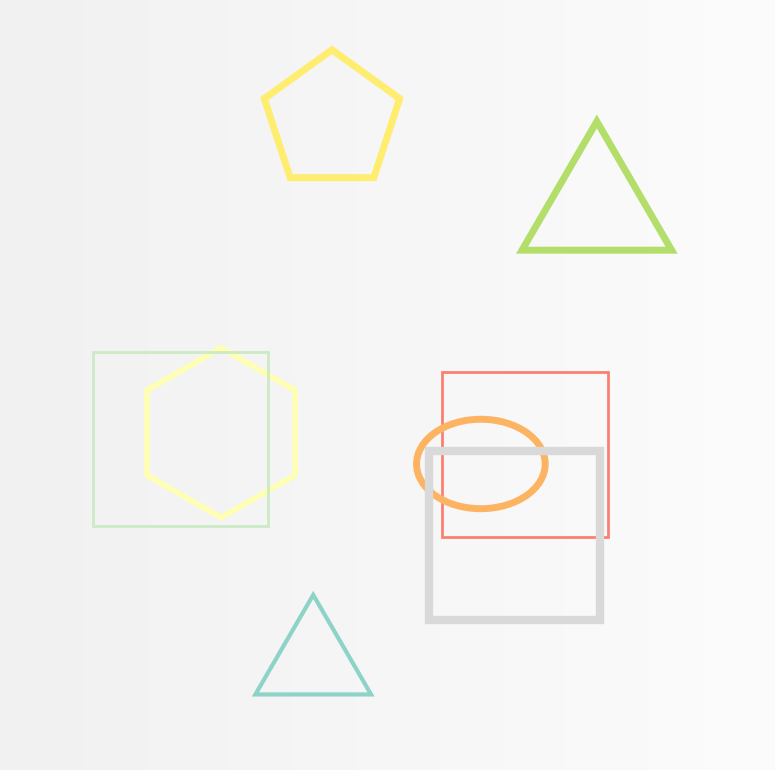[{"shape": "triangle", "thickness": 1.5, "radius": 0.43, "center": [0.404, 0.141]}, {"shape": "hexagon", "thickness": 2, "radius": 0.55, "center": [0.285, 0.438]}, {"shape": "square", "thickness": 1, "radius": 0.54, "center": [0.677, 0.41]}, {"shape": "oval", "thickness": 2.5, "radius": 0.41, "center": [0.62, 0.397]}, {"shape": "triangle", "thickness": 2.5, "radius": 0.56, "center": [0.77, 0.731]}, {"shape": "square", "thickness": 3, "radius": 0.55, "center": [0.664, 0.304]}, {"shape": "square", "thickness": 1, "radius": 0.56, "center": [0.233, 0.429]}, {"shape": "pentagon", "thickness": 2.5, "radius": 0.46, "center": [0.428, 0.844]}]